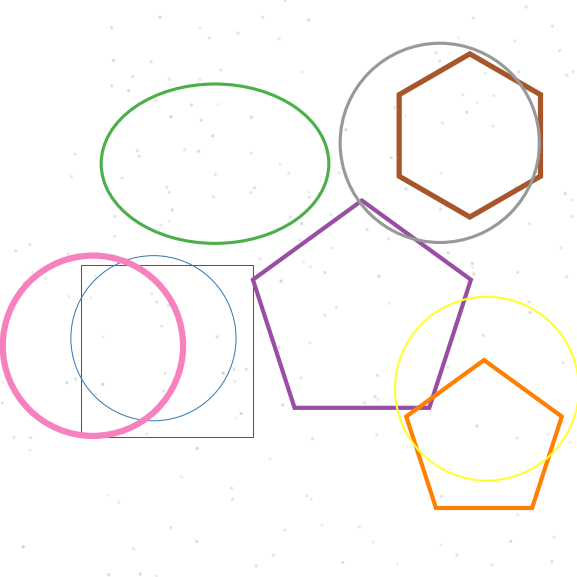[{"shape": "square", "thickness": 0.5, "radius": 0.75, "center": [0.289, 0.391]}, {"shape": "circle", "thickness": 0.5, "radius": 0.72, "center": [0.266, 0.413]}, {"shape": "oval", "thickness": 1.5, "radius": 0.99, "center": [0.372, 0.716]}, {"shape": "pentagon", "thickness": 2, "radius": 0.99, "center": [0.627, 0.453]}, {"shape": "pentagon", "thickness": 2, "radius": 0.71, "center": [0.838, 0.234]}, {"shape": "circle", "thickness": 1, "radius": 0.8, "center": [0.843, 0.326]}, {"shape": "hexagon", "thickness": 2.5, "radius": 0.71, "center": [0.814, 0.765]}, {"shape": "circle", "thickness": 3, "radius": 0.78, "center": [0.161, 0.4]}, {"shape": "circle", "thickness": 1.5, "radius": 0.86, "center": [0.762, 0.752]}]